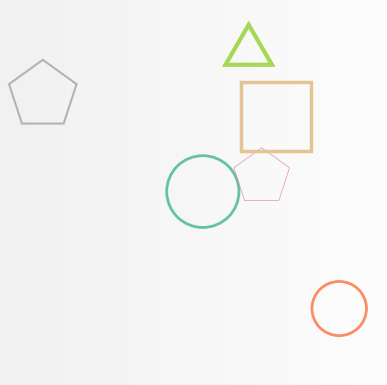[{"shape": "circle", "thickness": 2, "radius": 0.47, "center": [0.523, 0.502]}, {"shape": "circle", "thickness": 2, "radius": 0.35, "center": [0.875, 0.199]}, {"shape": "pentagon", "thickness": 0.5, "radius": 0.38, "center": [0.675, 0.541]}, {"shape": "triangle", "thickness": 3, "radius": 0.35, "center": [0.642, 0.866]}, {"shape": "square", "thickness": 2.5, "radius": 0.45, "center": [0.713, 0.698]}, {"shape": "pentagon", "thickness": 1.5, "radius": 0.46, "center": [0.11, 0.753]}]